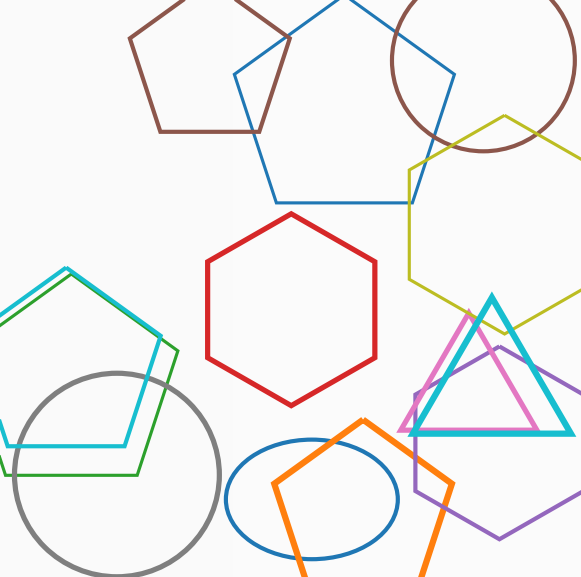[{"shape": "oval", "thickness": 2, "radius": 0.74, "center": [0.537, 0.134]}, {"shape": "pentagon", "thickness": 1.5, "radius": 1.0, "center": [0.592, 0.809]}, {"shape": "pentagon", "thickness": 3, "radius": 0.8, "center": [0.625, 0.112]}, {"shape": "pentagon", "thickness": 1.5, "radius": 0.96, "center": [0.123, 0.332]}, {"shape": "hexagon", "thickness": 2.5, "radius": 0.83, "center": [0.501, 0.463]}, {"shape": "hexagon", "thickness": 2, "radius": 0.83, "center": [0.859, 0.232]}, {"shape": "pentagon", "thickness": 2, "radius": 0.72, "center": [0.361, 0.888]}, {"shape": "circle", "thickness": 2, "radius": 0.79, "center": [0.832, 0.894]}, {"shape": "triangle", "thickness": 2.5, "radius": 0.68, "center": [0.807, 0.322]}, {"shape": "circle", "thickness": 2.5, "radius": 0.88, "center": [0.201, 0.177]}, {"shape": "hexagon", "thickness": 1.5, "radius": 0.95, "center": [0.868, 0.61]}, {"shape": "pentagon", "thickness": 2, "radius": 0.86, "center": [0.114, 0.365]}, {"shape": "triangle", "thickness": 3, "radius": 0.79, "center": [0.846, 0.327]}]